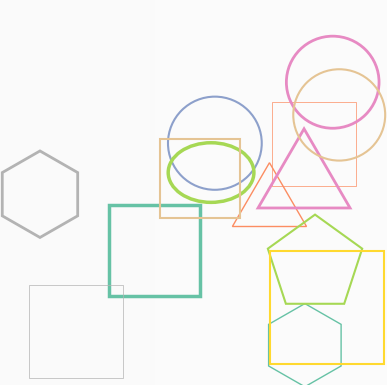[{"shape": "square", "thickness": 2.5, "radius": 0.59, "center": [0.399, 0.35]}, {"shape": "hexagon", "thickness": 1, "radius": 0.54, "center": [0.787, 0.103]}, {"shape": "triangle", "thickness": 1, "radius": 0.55, "center": [0.695, 0.467]}, {"shape": "square", "thickness": 0.5, "radius": 0.54, "center": [0.809, 0.626]}, {"shape": "circle", "thickness": 1.5, "radius": 0.6, "center": [0.554, 0.628]}, {"shape": "circle", "thickness": 2, "radius": 0.6, "center": [0.859, 0.786]}, {"shape": "triangle", "thickness": 2, "radius": 0.69, "center": [0.785, 0.528]}, {"shape": "oval", "thickness": 2.5, "radius": 0.55, "center": [0.545, 0.552]}, {"shape": "pentagon", "thickness": 1.5, "radius": 0.64, "center": [0.813, 0.315]}, {"shape": "square", "thickness": 1.5, "radius": 0.73, "center": [0.844, 0.202]}, {"shape": "circle", "thickness": 1.5, "radius": 0.59, "center": [0.875, 0.702]}, {"shape": "square", "thickness": 1.5, "radius": 0.52, "center": [0.516, 0.537]}, {"shape": "square", "thickness": 0.5, "radius": 0.6, "center": [0.196, 0.14]}, {"shape": "hexagon", "thickness": 2, "radius": 0.56, "center": [0.103, 0.496]}]